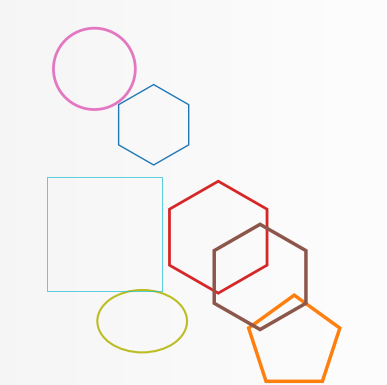[{"shape": "hexagon", "thickness": 1, "radius": 0.52, "center": [0.397, 0.676]}, {"shape": "pentagon", "thickness": 2.5, "radius": 0.62, "center": [0.759, 0.11]}, {"shape": "hexagon", "thickness": 2, "radius": 0.73, "center": [0.563, 0.384]}, {"shape": "hexagon", "thickness": 2.5, "radius": 0.68, "center": [0.671, 0.281]}, {"shape": "circle", "thickness": 2, "radius": 0.53, "center": [0.244, 0.821]}, {"shape": "oval", "thickness": 1.5, "radius": 0.58, "center": [0.367, 0.166]}, {"shape": "square", "thickness": 0.5, "radius": 0.74, "center": [0.27, 0.391]}]